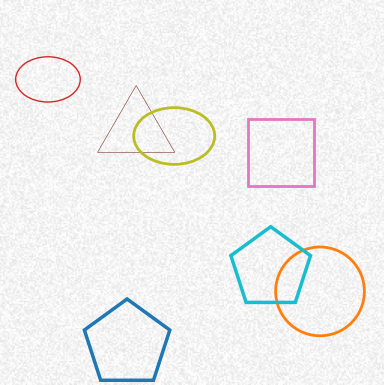[{"shape": "pentagon", "thickness": 2.5, "radius": 0.58, "center": [0.33, 0.107]}, {"shape": "circle", "thickness": 2, "radius": 0.58, "center": [0.831, 0.243]}, {"shape": "oval", "thickness": 1, "radius": 0.42, "center": [0.125, 0.794]}, {"shape": "triangle", "thickness": 0.5, "radius": 0.58, "center": [0.354, 0.662]}, {"shape": "square", "thickness": 2, "radius": 0.43, "center": [0.73, 0.604]}, {"shape": "oval", "thickness": 2, "radius": 0.53, "center": [0.452, 0.647]}, {"shape": "pentagon", "thickness": 2.5, "radius": 0.54, "center": [0.703, 0.302]}]